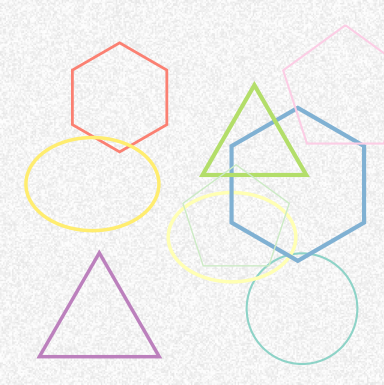[{"shape": "circle", "thickness": 1.5, "radius": 0.72, "center": [0.784, 0.198]}, {"shape": "oval", "thickness": 2.5, "radius": 0.83, "center": [0.603, 0.384]}, {"shape": "hexagon", "thickness": 2, "radius": 0.71, "center": [0.311, 0.747]}, {"shape": "hexagon", "thickness": 3, "radius": 0.99, "center": [0.774, 0.521]}, {"shape": "triangle", "thickness": 3, "radius": 0.78, "center": [0.661, 0.623]}, {"shape": "pentagon", "thickness": 1.5, "radius": 0.85, "center": [0.897, 0.765]}, {"shape": "triangle", "thickness": 2.5, "radius": 0.9, "center": [0.258, 0.163]}, {"shape": "pentagon", "thickness": 1, "radius": 0.73, "center": [0.613, 0.427]}, {"shape": "oval", "thickness": 2.5, "radius": 0.86, "center": [0.24, 0.522]}]